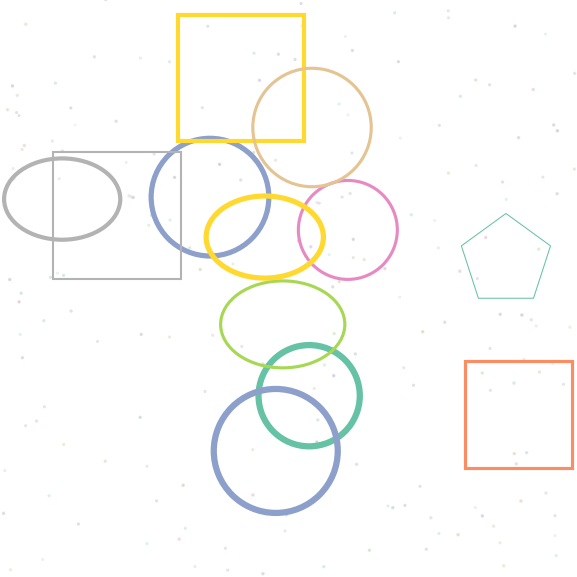[{"shape": "pentagon", "thickness": 0.5, "radius": 0.41, "center": [0.876, 0.548]}, {"shape": "circle", "thickness": 3, "radius": 0.44, "center": [0.535, 0.314]}, {"shape": "square", "thickness": 1.5, "radius": 0.46, "center": [0.897, 0.282]}, {"shape": "circle", "thickness": 3, "radius": 0.54, "center": [0.478, 0.218]}, {"shape": "circle", "thickness": 2.5, "radius": 0.51, "center": [0.364, 0.658]}, {"shape": "circle", "thickness": 1.5, "radius": 0.43, "center": [0.602, 0.601]}, {"shape": "oval", "thickness": 1.5, "radius": 0.54, "center": [0.49, 0.437]}, {"shape": "square", "thickness": 2, "radius": 0.54, "center": [0.417, 0.864]}, {"shape": "oval", "thickness": 2.5, "radius": 0.51, "center": [0.458, 0.589]}, {"shape": "circle", "thickness": 1.5, "radius": 0.51, "center": [0.54, 0.778]}, {"shape": "square", "thickness": 1, "radius": 0.55, "center": [0.202, 0.625]}, {"shape": "oval", "thickness": 2, "radius": 0.5, "center": [0.108, 0.654]}]